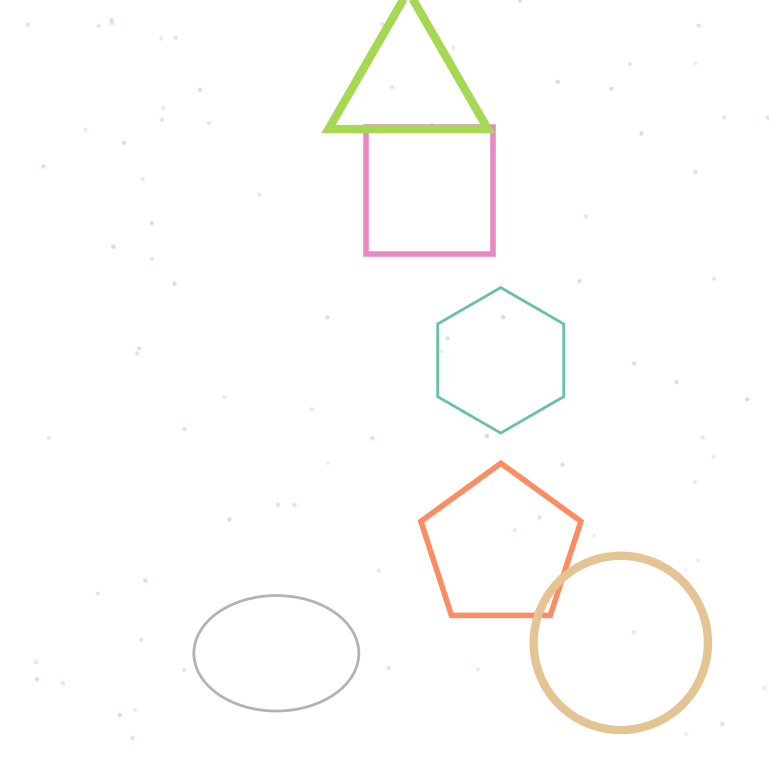[{"shape": "hexagon", "thickness": 1, "radius": 0.47, "center": [0.65, 0.532]}, {"shape": "pentagon", "thickness": 2, "radius": 0.55, "center": [0.65, 0.289]}, {"shape": "square", "thickness": 2, "radius": 0.41, "center": [0.558, 0.753]}, {"shape": "triangle", "thickness": 3, "radius": 0.6, "center": [0.53, 0.892]}, {"shape": "circle", "thickness": 3, "radius": 0.57, "center": [0.806, 0.165]}, {"shape": "oval", "thickness": 1, "radius": 0.54, "center": [0.359, 0.152]}]